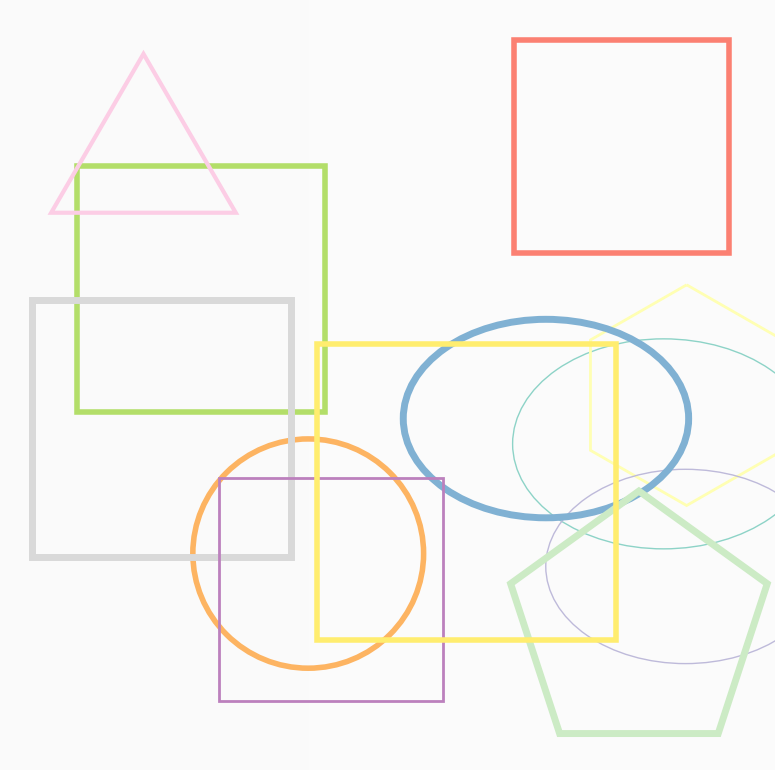[{"shape": "oval", "thickness": 0.5, "radius": 0.97, "center": [0.856, 0.424]}, {"shape": "hexagon", "thickness": 1, "radius": 0.72, "center": [0.886, 0.487]}, {"shape": "oval", "thickness": 0.5, "radius": 0.9, "center": [0.884, 0.264]}, {"shape": "square", "thickness": 2, "radius": 0.69, "center": [0.802, 0.81]}, {"shape": "oval", "thickness": 2.5, "radius": 0.92, "center": [0.704, 0.456]}, {"shape": "circle", "thickness": 2, "radius": 0.74, "center": [0.398, 0.281]}, {"shape": "square", "thickness": 2, "radius": 0.8, "center": [0.259, 0.624]}, {"shape": "triangle", "thickness": 1.5, "radius": 0.69, "center": [0.185, 0.792]}, {"shape": "square", "thickness": 2.5, "radius": 0.83, "center": [0.208, 0.444]}, {"shape": "square", "thickness": 1, "radius": 0.72, "center": [0.427, 0.235]}, {"shape": "pentagon", "thickness": 2.5, "radius": 0.87, "center": [0.824, 0.188]}, {"shape": "square", "thickness": 2, "radius": 0.96, "center": [0.602, 0.361]}]